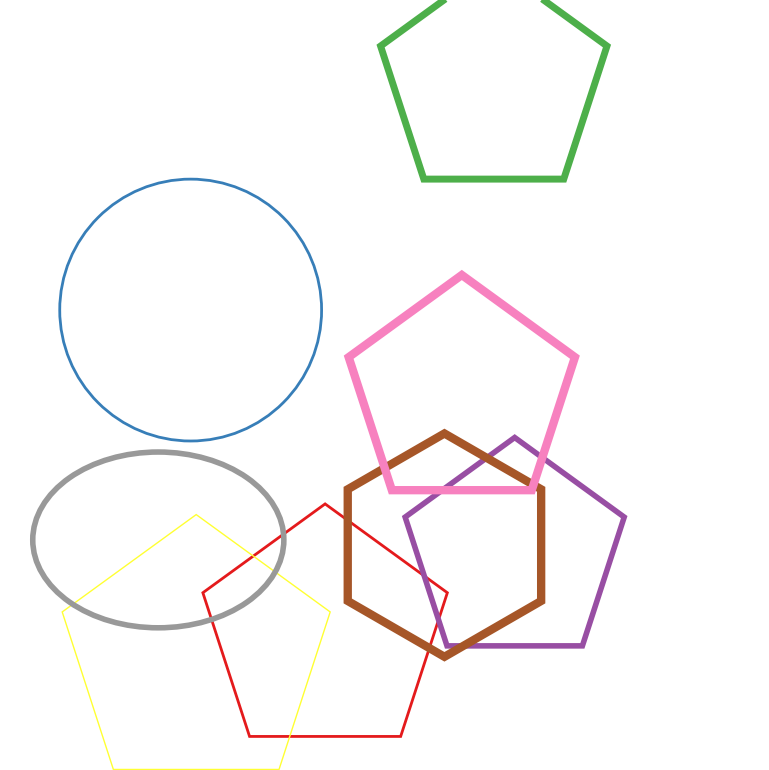[{"shape": "pentagon", "thickness": 1, "radius": 0.83, "center": [0.422, 0.179]}, {"shape": "circle", "thickness": 1, "radius": 0.85, "center": [0.248, 0.597]}, {"shape": "pentagon", "thickness": 2.5, "radius": 0.77, "center": [0.641, 0.892]}, {"shape": "pentagon", "thickness": 2, "radius": 0.75, "center": [0.668, 0.282]}, {"shape": "pentagon", "thickness": 0.5, "radius": 0.91, "center": [0.255, 0.149]}, {"shape": "hexagon", "thickness": 3, "radius": 0.73, "center": [0.577, 0.292]}, {"shape": "pentagon", "thickness": 3, "radius": 0.77, "center": [0.6, 0.488]}, {"shape": "oval", "thickness": 2, "radius": 0.82, "center": [0.206, 0.299]}]